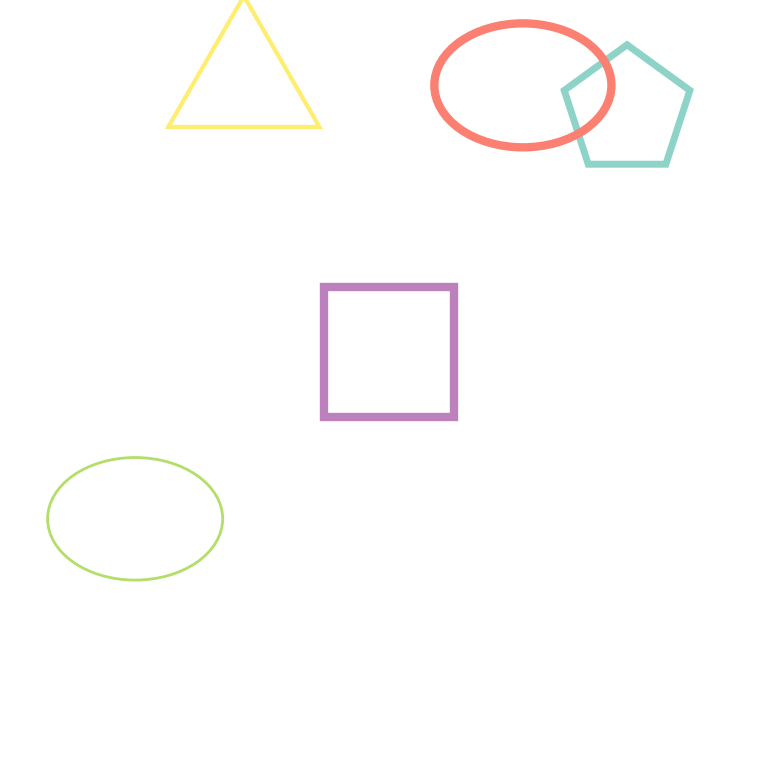[{"shape": "pentagon", "thickness": 2.5, "radius": 0.43, "center": [0.814, 0.856]}, {"shape": "oval", "thickness": 3, "radius": 0.58, "center": [0.679, 0.889]}, {"shape": "oval", "thickness": 1, "radius": 0.57, "center": [0.176, 0.326]}, {"shape": "square", "thickness": 3, "radius": 0.42, "center": [0.505, 0.543]}, {"shape": "triangle", "thickness": 1.5, "radius": 0.57, "center": [0.317, 0.892]}]